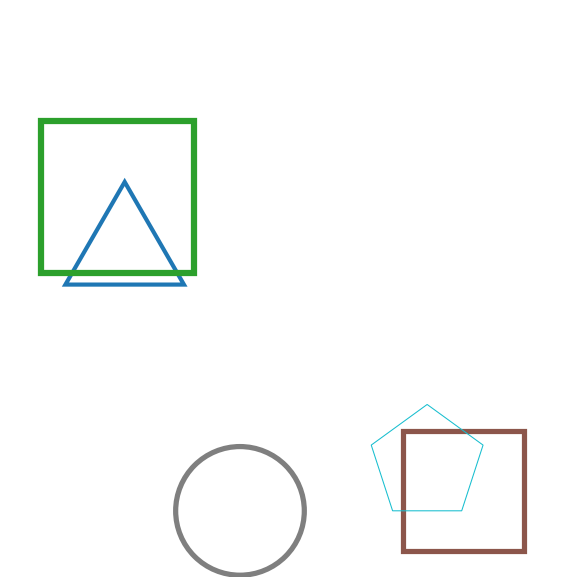[{"shape": "triangle", "thickness": 2, "radius": 0.59, "center": [0.216, 0.566]}, {"shape": "square", "thickness": 3, "radius": 0.66, "center": [0.204, 0.658]}, {"shape": "square", "thickness": 2.5, "radius": 0.52, "center": [0.803, 0.149]}, {"shape": "circle", "thickness": 2.5, "radius": 0.56, "center": [0.416, 0.114]}, {"shape": "pentagon", "thickness": 0.5, "radius": 0.51, "center": [0.74, 0.197]}]